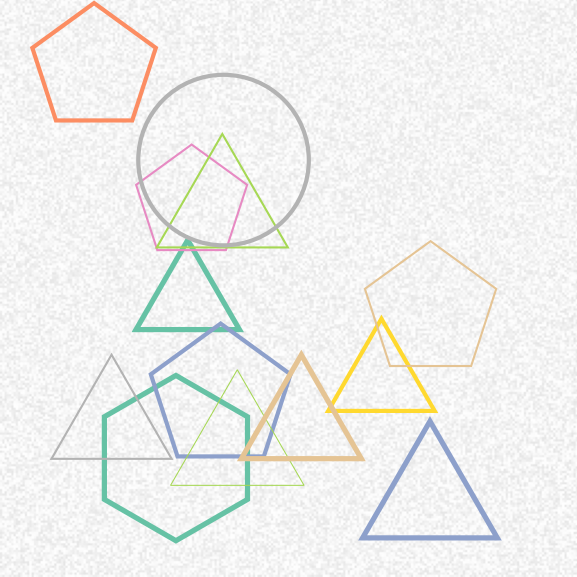[{"shape": "hexagon", "thickness": 2.5, "radius": 0.72, "center": [0.305, 0.206]}, {"shape": "triangle", "thickness": 2.5, "radius": 0.52, "center": [0.325, 0.48]}, {"shape": "pentagon", "thickness": 2, "radius": 0.56, "center": [0.163, 0.881]}, {"shape": "triangle", "thickness": 2.5, "radius": 0.67, "center": [0.745, 0.135]}, {"shape": "pentagon", "thickness": 2, "radius": 0.64, "center": [0.382, 0.312]}, {"shape": "pentagon", "thickness": 1, "radius": 0.51, "center": [0.332, 0.648]}, {"shape": "triangle", "thickness": 1, "radius": 0.65, "center": [0.385, 0.636]}, {"shape": "triangle", "thickness": 0.5, "radius": 0.67, "center": [0.411, 0.225]}, {"shape": "triangle", "thickness": 2, "radius": 0.53, "center": [0.661, 0.341]}, {"shape": "pentagon", "thickness": 1, "radius": 0.6, "center": [0.746, 0.462]}, {"shape": "triangle", "thickness": 2.5, "radius": 0.6, "center": [0.522, 0.265]}, {"shape": "circle", "thickness": 2, "radius": 0.74, "center": [0.387, 0.722]}, {"shape": "triangle", "thickness": 1, "radius": 0.6, "center": [0.193, 0.265]}]